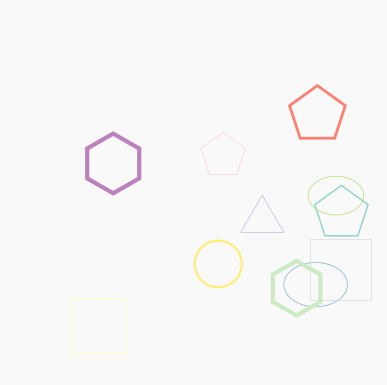[{"shape": "pentagon", "thickness": 1, "radius": 0.36, "center": [0.881, 0.446]}, {"shape": "square", "thickness": 0.5, "radius": 0.36, "center": [0.251, 0.155]}, {"shape": "triangle", "thickness": 0.5, "radius": 0.32, "center": [0.677, 0.429]}, {"shape": "pentagon", "thickness": 2, "radius": 0.38, "center": [0.819, 0.702]}, {"shape": "oval", "thickness": 0.5, "radius": 0.41, "center": [0.815, 0.261]}, {"shape": "oval", "thickness": 0.5, "radius": 0.36, "center": [0.867, 0.492]}, {"shape": "pentagon", "thickness": 0.5, "radius": 0.3, "center": [0.576, 0.596]}, {"shape": "square", "thickness": 0.5, "radius": 0.4, "center": [0.879, 0.299]}, {"shape": "hexagon", "thickness": 3, "radius": 0.39, "center": [0.292, 0.575]}, {"shape": "hexagon", "thickness": 3, "radius": 0.35, "center": [0.765, 0.251]}, {"shape": "circle", "thickness": 1.5, "radius": 0.3, "center": [0.563, 0.314]}]